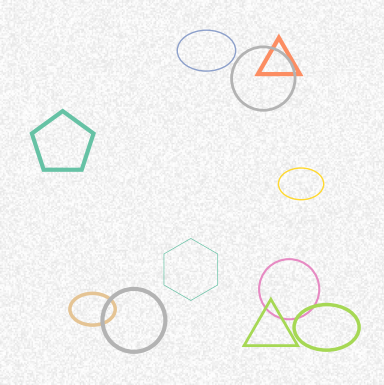[{"shape": "pentagon", "thickness": 3, "radius": 0.42, "center": [0.163, 0.627]}, {"shape": "hexagon", "thickness": 0.5, "radius": 0.4, "center": [0.496, 0.3]}, {"shape": "triangle", "thickness": 3, "radius": 0.31, "center": [0.724, 0.839]}, {"shape": "oval", "thickness": 1, "radius": 0.38, "center": [0.536, 0.868]}, {"shape": "circle", "thickness": 1.5, "radius": 0.39, "center": [0.751, 0.249]}, {"shape": "oval", "thickness": 2.5, "radius": 0.42, "center": [0.848, 0.15]}, {"shape": "triangle", "thickness": 2, "radius": 0.4, "center": [0.704, 0.142]}, {"shape": "oval", "thickness": 1, "radius": 0.29, "center": [0.782, 0.522]}, {"shape": "oval", "thickness": 2.5, "radius": 0.29, "center": [0.24, 0.197]}, {"shape": "circle", "thickness": 3, "radius": 0.41, "center": [0.348, 0.168]}, {"shape": "circle", "thickness": 2, "radius": 0.41, "center": [0.684, 0.796]}]